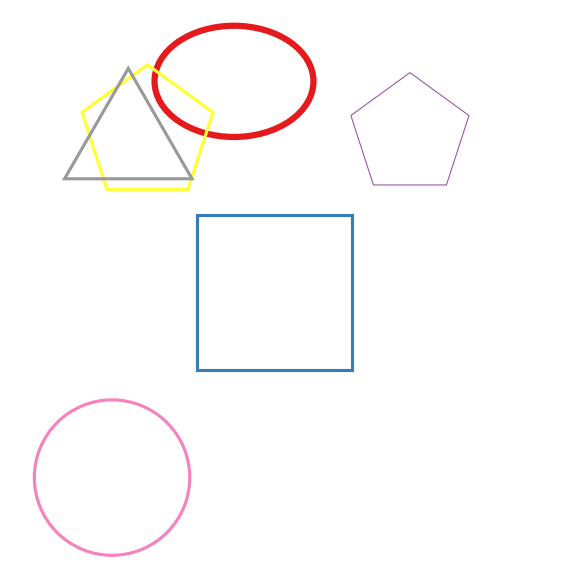[{"shape": "oval", "thickness": 3, "radius": 0.69, "center": [0.405, 0.858]}, {"shape": "square", "thickness": 1.5, "radius": 0.67, "center": [0.475, 0.492]}, {"shape": "pentagon", "thickness": 0.5, "radius": 0.54, "center": [0.71, 0.766]}, {"shape": "pentagon", "thickness": 1.5, "radius": 0.6, "center": [0.255, 0.768]}, {"shape": "circle", "thickness": 1.5, "radius": 0.67, "center": [0.194, 0.172]}, {"shape": "triangle", "thickness": 1.5, "radius": 0.64, "center": [0.222, 0.753]}]